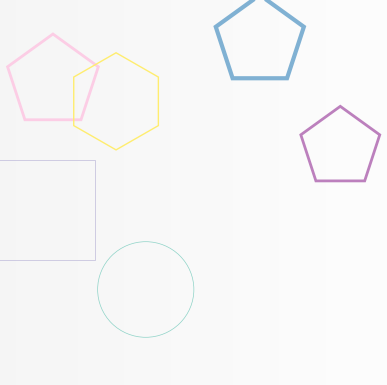[{"shape": "circle", "thickness": 0.5, "radius": 0.62, "center": [0.376, 0.248]}, {"shape": "square", "thickness": 0.5, "radius": 0.65, "center": [0.116, 0.455]}, {"shape": "pentagon", "thickness": 3, "radius": 0.6, "center": [0.671, 0.893]}, {"shape": "pentagon", "thickness": 2, "radius": 0.62, "center": [0.137, 0.789]}, {"shape": "pentagon", "thickness": 2, "radius": 0.54, "center": [0.878, 0.617]}, {"shape": "hexagon", "thickness": 1, "radius": 0.63, "center": [0.299, 0.737]}]